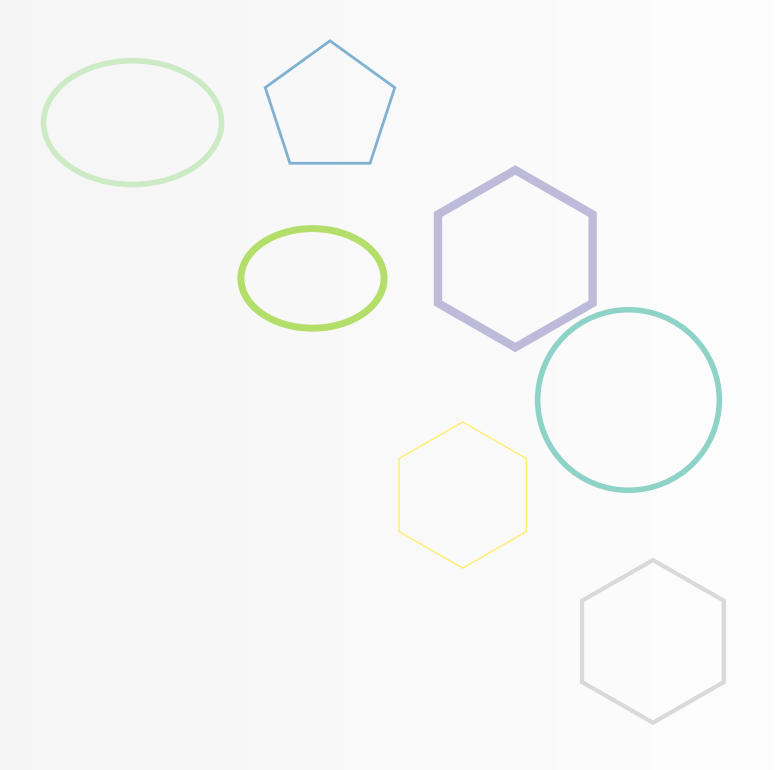[{"shape": "circle", "thickness": 2, "radius": 0.59, "center": [0.811, 0.481]}, {"shape": "hexagon", "thickness": 3, "radius": 0.58, "center": [0.665, 0.664]}, {"shape": "pentagon", "thickness": 1, "radius": 0.44, "center": [0.426, 0.859]}, {"shape": "oval", "thickness": 2.5, "radius": 0.46, "center": [0.403, 0.638]}, {"shape": "hexagon", "thickness": 1.5, "radius": 0.53, "center": [0.842, 0.167]}, {"shape": "oval", "thickness": 2, "radius": 0.57, "center": [0.171, 0.841]}, {"shape": "hexagon", "thickness": 0.5, "radius": 0.47, "center": [0.597, 0.357]}]